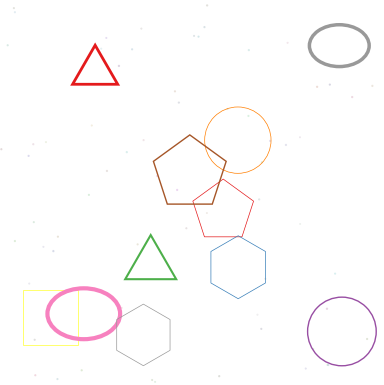[{"shape": "triangle", "thickness": 2, "radius": 0.34, "center": [0.247, 0.815]}, {"shape": "pentagon", "thickness": 0.5, "radius": 0.41, "center": [0.58, 0.452]}, {"shape": "hexagon", "thickness": 0.5, "radius": 0.41, "center": [0.619, 0.306]}, {"shape": "triangle", "thickness": 1.5, "radius": 0.38, "center": [0.391, 0.313]}, {"shape": "circle", "thickness": 1, "radius": 0.45, "center": [0.888, 0.139]}, {"shape": "circle", "thickness": 0.5, "radius": 0.43, "center": [0.618, 0.636]}, {"shape": "square", "thickness": 0.5, "radius": 0.35, "center": [0.131, 0.175]}, {"shape": "pentagon", "thickness": 1, "radius": 0.5, "center": [0.493, 0.55]}, {"shape": "oval", "thickness": 3, "radius": 0.47, "center": [0.218, 0.185]}, {"shape": "hexagon", "thickness": 0.5, "radius": 0.4, "center": [0.372, 0.13]}, {"shape": "oval", "thickness": 2.5, "radius": 0.39, "center": [0.881, 0.881]}]